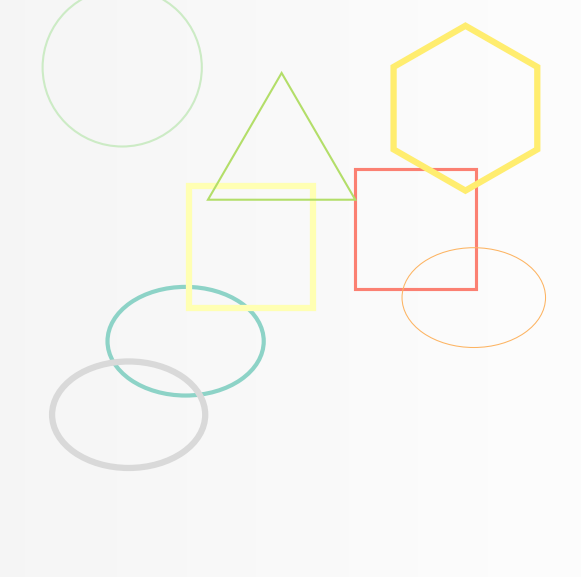[{"shape": "oval", "thickness": 2, "radius": 0.67, "center": [0.319, 0.408]}, {"shape": "square", "thickness": 3, "radius": 0.53, "center": [0.432, 0.572]}, {"shape": "square", "thickness": 1.5, "radius": 0.52, "center": [0.715, 0.603]}, {"shape": "oval", "thickness": 0.5, "radius": 0.62, "center": [0.815, 0.484]}, {"shape": "triangle", "thickness": 1, "radius": 0.73, "center": [0.485, 0.726]}, {"shape": "oval", "thickness": 3, "radius": 0.66, "center": [0.221, 0.281]}, {"shape": "circle", "thickness": 1, "radius": 0.68, "center": [0.21, 0.882]}, {"shape": "hexagon", "thickness": 3, "radius": 0.71, "center": [0.801, 0.812]}]